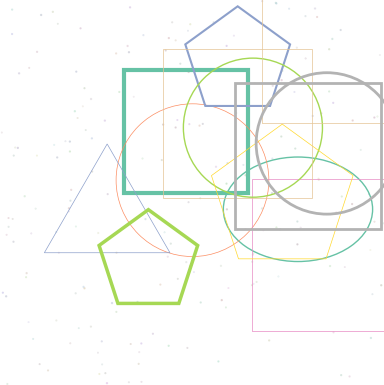[{"shape": "square", "thickness": 3, "radius": 0.8, "center": [0.483, 0.658]}, {"shape": "oval", "thickness": 1, "radius": 0.97, "center": [0.774, 0.456]}, {"shape": "circle", "thickness": 0.5, "radius": 0.99, "center": [0.5, 0.532]}, {"shape": "pentagon", "thickness": 1.5, "radius": 0.72, "center": [0.617, 0.841]}, {"shape": "triangle", "thickness": 0.5, "radius": 0.94, "center": [0.278, 0.438]}, {"shape": "square", "thickness": 0.5, "radius": 0.98, "center": [0.85, 0.338]}, {"shape": "circle", "thickness": 1, "radius": 0.9, "center": [0.657, 0.668]}, {"shape": "pentagon", "thickness": 2.5, "radius": 0.67, "center": [0.385, 0.321]}, {"shape": "pentagon", "thickness": 0.5, "radius": 0.97, "center": [0.733, 0.484]}, {"shape": "square", "thickness": 0.5, "radius": 0.97, "center": [0.617, 0.679]}, {"shape": "square", "thickness": 0.5, "radius": 0.95, "center": [0.872, 0.871]}, {"shape": "square", "thickness": 2, "radius": 0.95, "center": [0.8, 0.595]}, {"shape": "circle", "thickness": 2, "radius": 0.92, "center": [0.849, 0.627]}]